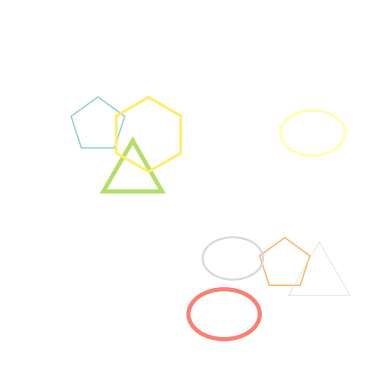[{"shape": "pentagon", "thickness": 1, "radius": 0.37, "center": [0.254, 0.675]}, {"shape": "oval", "thickness": 2, "radius": 0.42, "center": [0.812, 0.654]}, {"shape": "oval", "thickness": 3, "radius": 0.46, "center": [0.582, 0.184]}, {"shape": "pentagon", "thickness": 1, "radius": 0.34, "center": [0.74, 0.314]}, {"shape": "triangle", "thickness": 3, "radius": 0.44, "center": [0.345, 0.547]}, {"shape": "oval", "thickness": 1.5, "radius": 0.39, "center": [0.605, 0.329]}, {"shape": "triangle", "thickness": 0.5, "radius": 0.46, "center": [0.829, 0.279]}, {"shape": "hexagon", "thickness": 2, "radius": 0.48, "center": [0.386, 0.651]}]